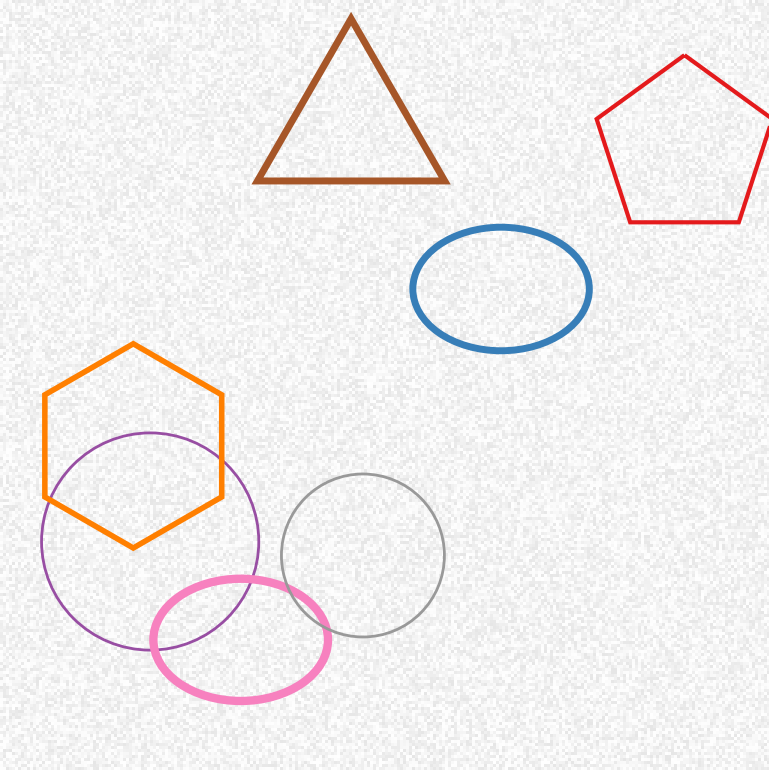[{"shape": "pentagon", "thickness": 1.5, "radius": 0.6, "center": [0.889, 0.808]}, {"shape": "oval", "thickness": 2.5, "radius": 0.57, "center": [0.651, 0.625]}, {"shape": "circle", "thickness": 1, "radius": 0.71, "center": [0.195, 0.297]}, {"shape": "hexagon", "thickness": 2, "radius": 0.66, "center": [0.173, 0.421]}, {"shape": "triangle", "thickness": 2.5, "radius": 0.7, "center": [0.456, 0.835]}, {"shape": "oval", "thickness": 3, "radius": 0.57, "center": [0.313, 0.169]}, {"shape": "circle", "thickness": 1, "radius": 0.53, "center": [0.471, 0.279]}]